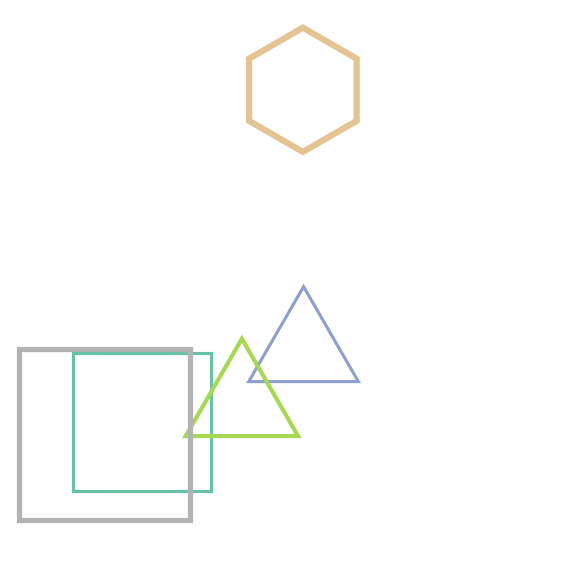[{"shape": "square", "thickness": 1.5, "radius": 0.6, "center": [0.246, 0.268]}, {"shape": "triangle", "thickness": 1.5, "radius": 0.55, "center": [0.526, 0.393]}, {"shape": "triangle", "thickness": 2, "radius": 0.56, "center": [0.419, 0.3]}, {"shape": "hexagon", "thickness": 3, "radius": 0.54, "center": [0.524, 0.844]}, {"shape": "square", "thickness": 2.5, "radius": 0.74, "center": [0.181, 0.247]}]